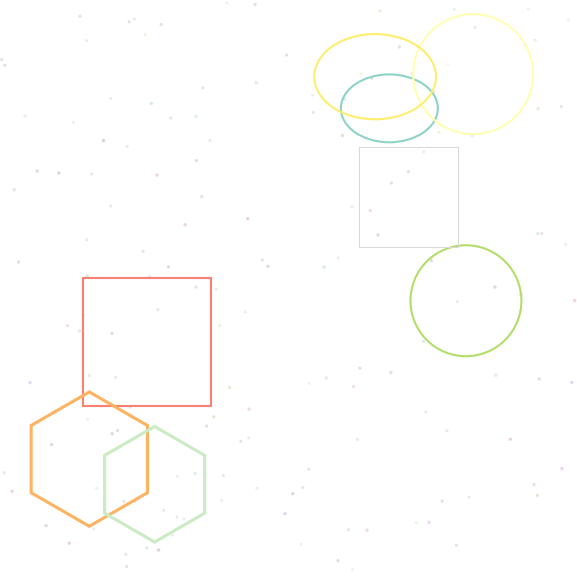[{"shape": "oval", "thickness": 1, "radius": 0.42, "center": [0.674, 0.812]}, {"shape": "circle", "thickness": 1, "radius": 0.52, "center": [0.819, 0.871]}, {"shape": "square", "thickness": 1, "radius": 0.56, "center": [0.254, 0.407]}, {"shape": "hexagon", "thickness": 1.5, "radius": 0.58, "center": [0.155, 0.204]}, {"shape": "circle", "thickness": 1, "radius": 0.48, "center": [0.807, 0.478]}, {"shape": "square", "thickness": 0.5, "radius": 0.43, "center": [0.707, 0.658]}, {"shape": "hexagon", "thickness": 1.5, "radius": 0.5, "center": [0.268, 0.161]}, {"shape": "oval", "thickness": 1, "radius": 0.53, "center": [0.65, 0.866]}]